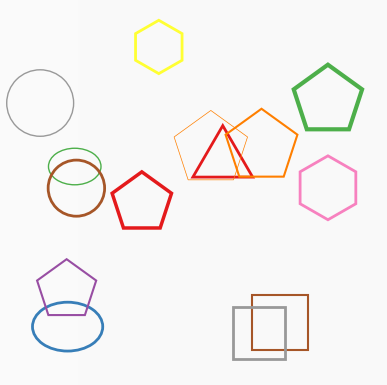[{"shape": "triangle", "thickness": 2, "radius": 0.45, "center": [0.575, 0.585]}, {"shape": "pentagon", "thickness": 2.5, "radius": 0.4, "center": [0.366, 0.473]}, {"shape": "oval", "thickness": 2, "radius": 0.45, "center": [0.174, 0.152]}, {"shape": "oval", "thickness": 1, "radius": 0.34, "center": [0.193, 0.567]}, {"shape": "pentagon", "thickness": 3, "radius": 0.46, "center": [0.846, 0.739]}, {"shape": "pentagon", "thickness": 1.5, "radius": 0.4, "center": [0.172, 0.247]}, {"shape": "pentagon", "thickness": 0.5, "radius": 0.5, "center": [0.544, 0.613]}, {"shape": "pentagon", "thickness": 1.5, "radius": 0.49, "center": [0.675, 0.62]}, {"shape": "hexagon", "thickness": 2, "radius": 0.35, "center": [0.41, 0.878]}, {"shape": "square", "thickness": 1.5, "radius": 0.36, "center": [0.722, 0.162]}, {"shape": "circle", "thickness": 2, "radius": 0.36, "center": [0.197, 0.511]}, {"shape": "hexagon", "thickness": 2, "radius": 0.42, "center": [0.846, 0.512]}, {"shape": "circle", "thickness": 1, "radius": 0.43, "center": [0.104, 0.732]}, {"shape": "square", "thickness": 2, "radius": 0.34, "center": [0.669, 0.136]}]